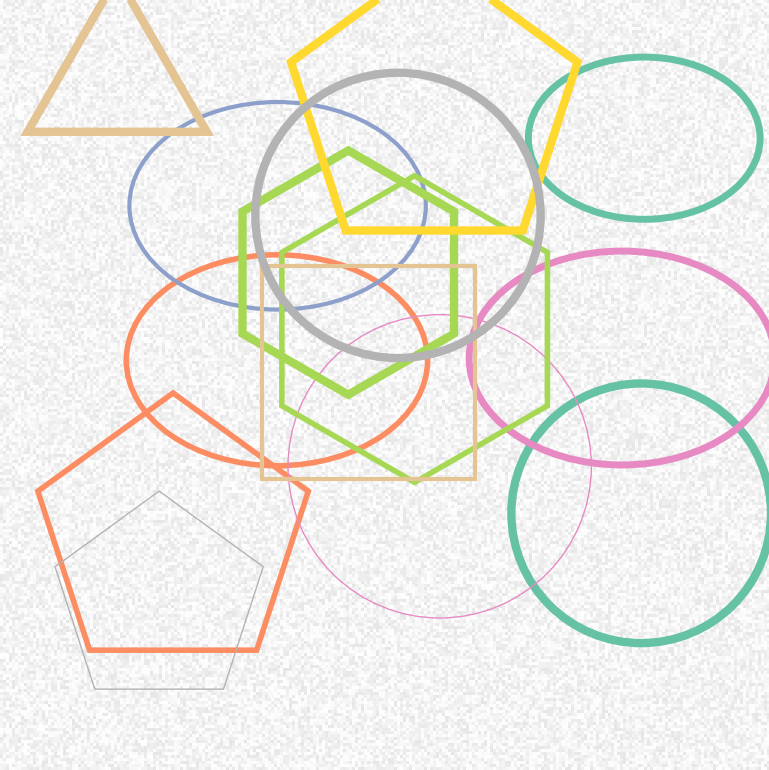[{"shape": "circle", "thickness": 3, "radius": 0.84, "center": [0.833, 0.333]}, {"shape": "oval", "thickness": 2.5, "radius": 0.75, "center": [0.837, 0.821]}, {"shape": "pentagon", "thickness": 2, "radius": 0.92, "center": [0.225, 0.305]}, {"shape": "oval", "thickness": 2, "radius": 0.98, "center": [0.36, 0.532]}, {"shape": "oval", "thickness": 1.5, "radius": 0.96, "center": [0.361, 0.733]}, {"shape": "circle", "thickness": 0.5, "radius": 0.98, "center": [0.571, 0.394]}, {"shape": "oval", "thickness": 2.5, "radius": 0.99, "center": [0.808, 0.535]}, {"shape": "hexagon", "thickness": 3, "radius": 0.79, "center": [0.452, 0.646]}, {"shape": "hexagon", "thickness": 2, "radius": 1.0, "center": [0.538, 0.573]}, {"shape": "pentagon", "thickness": 3, "radius": 0.98, "center": [0.564, 0.859]}, {"shape": "triangle", "thickness": 3, "radius": 0.67, "center": [0.152, 0.896]}, {"shape": "square", "thickness": 1.5, "radius": 0.69, "center": [0.479, 0.516]}, {"shape": "pentagon", "thickness": 0.5, "radius": 0.71, "center": [0.207, 0.22]}, {"shape": "circle", "thickness": 3, "radius": 0.93, "center": [0.517, 0.72]}]